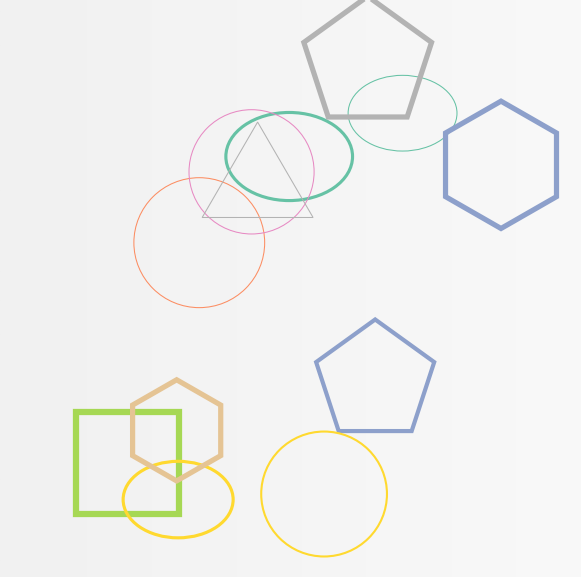[{"shape": "oval", "thickness": 1.5, "radius": 0.54, "center": [0.498, 0.728]}, {"shape": "oval", "thickness": 0.5, "radius": 0.47, "center": [0.693, 0.803]}, {"shape": "circle", "thickness": 0.5, "radius": 0.56, "center": [0.343, 0.579]}, {"shape": "hexagon", "thickness": 2.5, "radius": 0.55, "center": [0.862, 0.714]}, {"shape": "pentagon", "thickness": 2, "radius": 0.53, "center": [0.645, 0.339]}, {"shape": "circle", "thickness": 0.5, "radius": 0.54, "center": [0.433, 0.702]}, {"shape": "square", "thickness": 3, "radius": 0.44, "center": [0.219, 0.198]}, {"shape": "circle", "thickness": 1, "radius": 0.54, "center": [0.558, 0.144]}, {"shape": "oval", "thickness": 1.5, "radius": 0.47, "center": [0.306, 0.134]}, {"shape": "hexagon", "thickness": 2.5, "radius": 0.44, "center": [0.304, 0.254]}, {"shape": "triangle", "thickness": 0.5, "radius": 0.55, "center": [0.443, 0.678]}, {"shape": "pentagon", "thickness": 2.5, "radius": 0.58, "center": [0.633, 0.89]}]